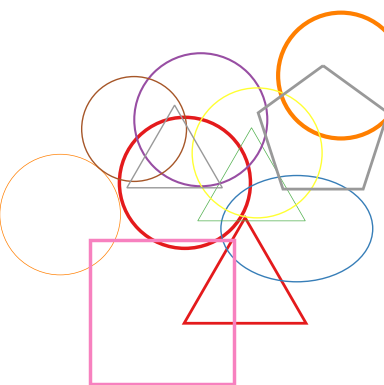[{"shape": "triangle", "thickness": 2, "radius": 0.91, "center": [0.637, 0.252]}, {"shape": "circle", "thickness": 2.5, "radius": 0.85, "center": [0.48, 0.525]}, {"shape": "oval", "thickness": 1, "radius": 0.99, "center": [0.771, 0.406]}, {"shape": "triangle", "thickness": 0.5, "radius": 0.81, "center": [0.653, 0.507]}, {"shape": "circle", "thickness": 1.5, "radius": 0.86, "center": [0.522, 0.689]}, {"shape": "circle", "thickness": 0.5, "radius": 0.78, "center": [0.156, 0.443]}, {"shape": "circle", "thickness": 3, "radius": 0.82, "center": [0.886, 0.804]}, {"shape": "circle", "thickness": 1, "radius": 0.84, "center": [0.668, 0.603]}, {"shape": "circle", "thickness": 1, "radius": 0.68, "center": [0.348, 0.665]}, {"shape": "square", "thickness": 2.5, "radius": 0.93, "center": [0.421, 0.19]}, {"shape": "triangle", "thickness": 1, "radius": 0.72, "center": [0.454, 0.584]}, {"shape": "pentagon", "thickness": 2, "radius": 0.89, "center": [0.839, 0.652]}]